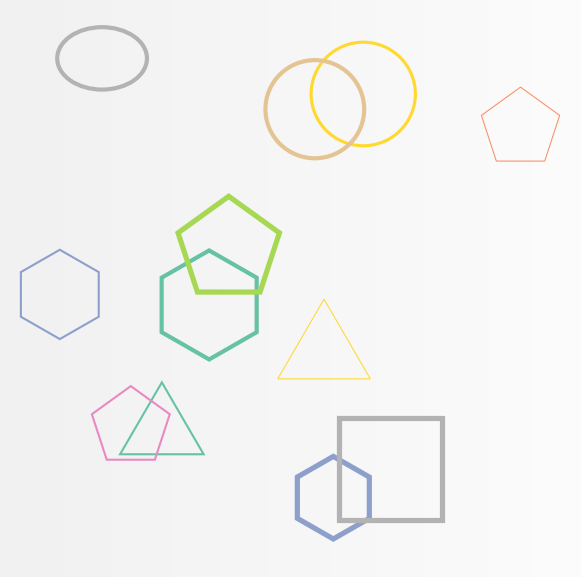[{"shape": "hexagon", "thickness": 2, "radius": 0.47, "center": [0.36, 0.471]}, {"shape": "triangle", "thickness": 1, "radius": 0.41, "center": [0.278, 0.254]}, {"shape": "pentagon", "thickness": 0.5, "radius": 0.35, "center": [0.896, 0.777]}, {"shape": "hexagon", "thickness": 2.5, "radius": 0.36, "center": [0.573, 0.137]}, {"shape": "hexagon", "thickness": 1, "radius": 0.39, "center": [0.103, 0.489]}, {"shape": "pentagon", "thickness": 1, "radius": 0.35, "center": [0.225, 0.26]}, {"shape": "pentagon", "thickness": 2.5, "radius": 0.46, "center": [0.394, 0.568]}, {"shape": "circle", "thickness": 1.5, "radius": 0.45, "center": [0.625, 0.836]}, {"shape": "triangle", "thickness": 0.5, "radius": 0.46, "center": [0.557, 0.389]}, {"shape": "circle", "thickness": 2, "radius": 0.42, "center": [0.542, 0.81]}, {"shape": "square", "thickness": 2.5, "radius": 0.44, "center": [0.672, 0.187]}, {"shape": "oval", "thickness": 2, "radius": 0.39, "center": [0.176, 0.898]}]